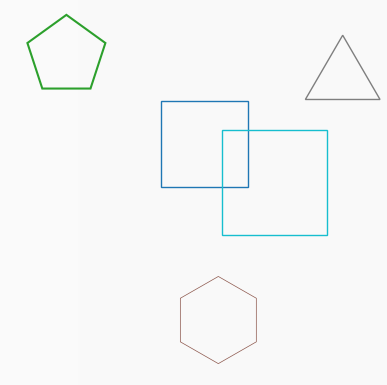[{"shape": "square", "thickness": 1, "radius": 0.56, "center": [0.528, 0.626]}, {"shape": "pentagon", "thickness": 1.5, "radius": 0.53, "center": [0.171, 0.856]}, {"shape": "hexagon", "thickness": 0.5, "radius": 0.57, "center": [0.563, 0.169]}, {"shape": "triangle", "thickness": 1, "radius": 0.56, "center": [0.884, 0.797]}, {"shape": "square", "thickness": 1, "radius": 0.68, "center": [0.708, 0.525]}]